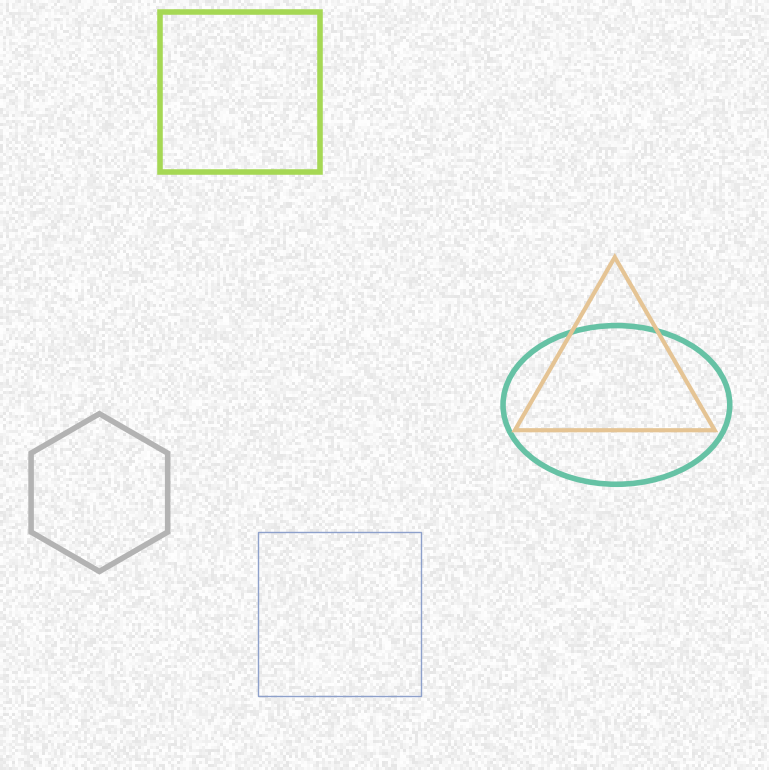[{"shape": "oval", "thickness": 2, "radius": 0.74, "center": [0.801, 0.474]}, {"shape": "square", "thickness": 0.5, "radius": 0.53, "center": [0.441, 0.203]}, {"shape": "square", "thickness": 2, "radius": 0.52, "center": [0.312, 0.881]}, {"shape": "triangle", "thickness": 1.5, "radius": 0.75, "center": [0.798, 0.516]}, {"shape": "hexagon", "thickness": 2, "radius": 0.51, "center": [0.129, 0.36]}]